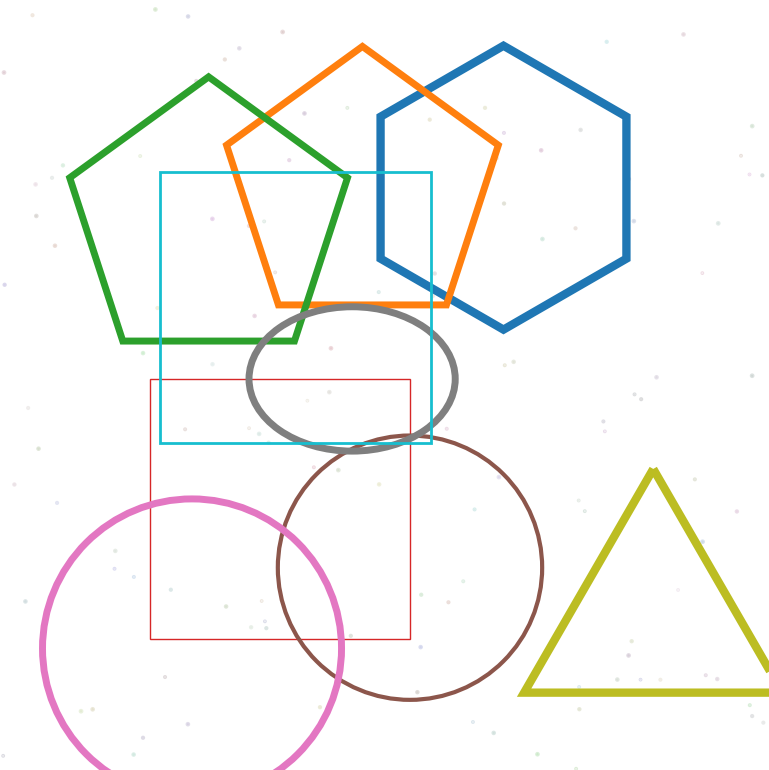[{"shape": "hexagon", "thickness": 3, "radius": 0.92, "center": [0.654, 0.756]}, {"shape": "pentagon", "thickness": 2.5, "radius": 0.93, "center": [0.471, 0.754]}, {"shape": "pentagon", "thickness": 2.5, "radius": 0.95, "center": [0.271, 0.711]}, {"shape": "square", "thickness": 0.5, "radius": 0.84, "center": [0.364, 0.339]}, {"shape": "circle", "thickness": 1.5, "radius": 0.86, "center": [0.532, 0.263]}, {"shape": "circle", "thickness": 2.5, "radius": 0.97, "center": [0.249, 0.158]}, {"shape": "oval", "thickness": 2.5, "radius": 0.67, "center": [0.457, 0.508]}, {"shape": "triangle", "thickness": 3, "radius": 0.97, "center": [0.848, 0.197]}, {"shape": "square", "thickness": 1, "radius": 0.88, "center": [0.383, 0.601]}]